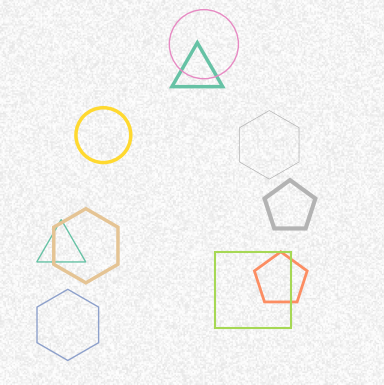[{"shape": "triangle", "thickness": 2.5, "radius": 0.38, "center": [0.513, 0.813]}, {"shape": "triangle", "thickness": 1, "radius": 0.37, "center": [0.159, 0.356]}, {"shape": "pentagon", "thickness": 2, "radius": 0.36, "center": [0.729, 0.274]}, {"shape": "hexagon", "thickness": 1, "radius": 0.46, "center": [0.176, 0.156]}, {"shape": "circle", "thickness": 1, "radius": 0.45, "center": [0.53, 0.885]}, {"shape": "square", "thickness": 1.5, "radius": 0.49, "center": [0.657, 0.246]}, {"shape": "circle", "thickness": 2.5, "radius": 0.36, "center": [0.268, 0.649]}, {"shape": "hexagon", "thickness": 2.5, "radius": 0.48, "center": [0.223, 0.362]}, {"shape": "pentagon", "thickness": 3, "radius": 0.35, "center": [0.753, 0.463]}, {"shape": "hexagon", "thickness": 0.5, "radius": 0.45, "center": [0.7, 0.624]}]